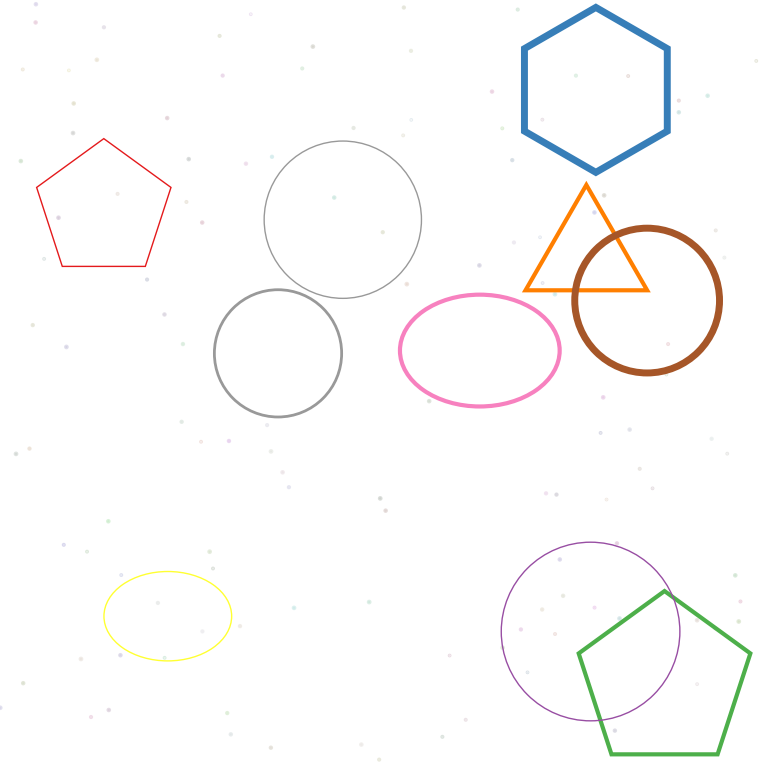[{"shape": "pentagon", "thickness": 0.5, "radius": 0.46, "center": [0.135, 0.728]}, {"shape": "hexagon", "thickness": 2.5, "radius": 0.54, "center": [0.774, 0.883]}, {"shape": "pentagon", "thickness": 1.5, "radius": 0.59, "center": [0.863, 0.115]}, {"shape": "circle", "thickness": 0.5, "radius": 0.58, "center": [0.767, 0.18]}, {"shape": "triangle", "thickness": 1.5, "radius": 0.46, "center": [0.761, 0.669]}, {"shape": "oval", "thickness": 0.5, "radius": 0.41, "center": [0.218, 0.2]}, {"shape": "circle", "thickness": 2.5, "radius": 0.47, "center": [0.84, 0.61]}, {"shape": "oval", "thickness": 1.5, "radius": 0.52, "center": [0.623, 0.545]}, {"shape": "circle", "thickness": 1, "radius": 0.41, "center": [0.361, 0.541]}, {"shape": "circle", "thickness": 0.5, "radius": 0.51, "center": [0.445, 0.715]}]